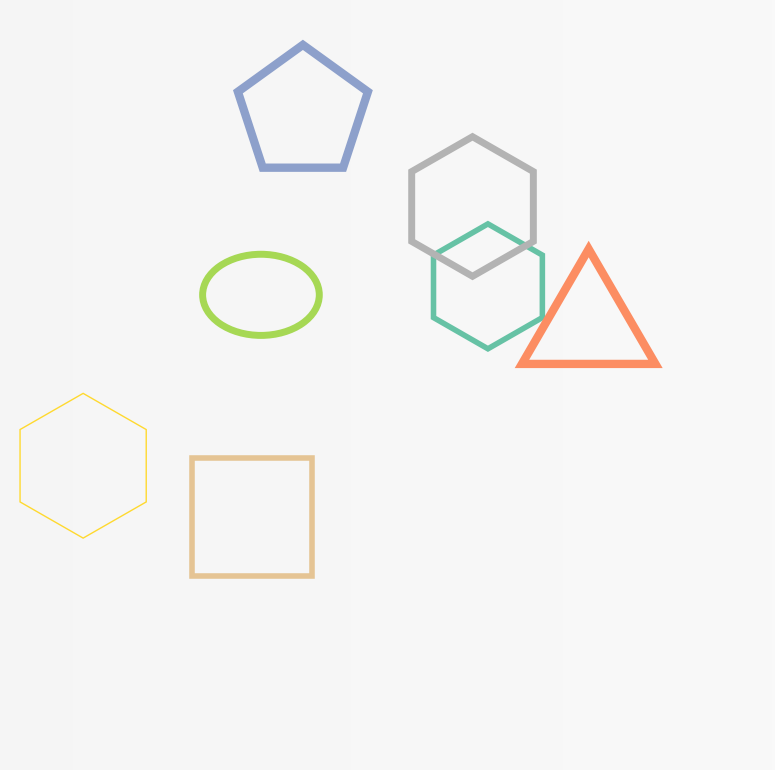[{"shape": "hexagon", "thickness": 2, "radius": 0.41, "center": [0.63, 0.628]}, {"shape": "triangle", "thickness": 3, "radius": 0.5, "center": [0.76, 0.577]}, {"shape": "pentagon", "thickness": 3, "radius": 0.44, "center": [0.391, 0.854]}, {"shape": "oval", "thickness": 2.5, "radius": 0.38, "center": [0.337, 0.617]}, {"shape": "hexagon", "thickness": 0.5, "radius": 0.47, "center": [0.107, 0.395]}, {"shape": "square", "thickness": 2, "radius": 0.39, "center": [0.325, 0.329]}, {"shape": "hexagon", "thickness": 2.5, "radius": 0.45, "center": [0.61, 0.732]}]